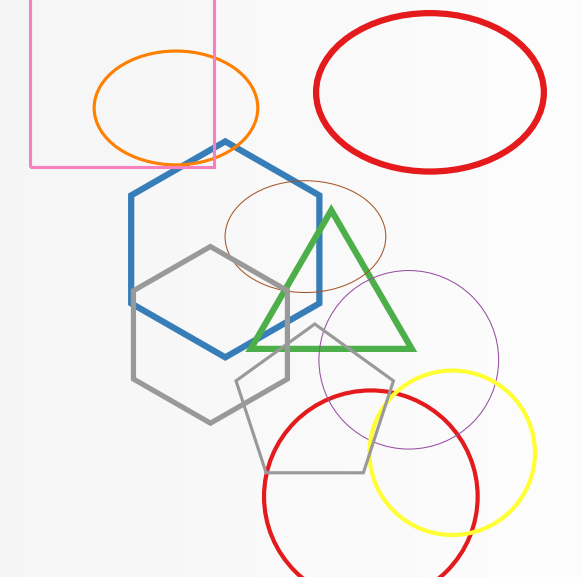[{"shape": "circle", "thickness": 2, "radius": 0.92, "center": [0.638, 0.139]}, {"shape": "oval", "thickness": 3, "radius": 0.98, "center": [0.74, 0.839]}, {"shape": "hexagon", "thickness": 3, "radius": 0.93, "center": [0.388, 0.567]}, {"shape": "triangle", "thickness": 3, "radius": 0.8, "center": [0.57, 0.475]}, {"shape": "circle", "thickness": 0.5, "radius": 0.77, "center": [0.703, 0.376]}, {"shape": "oval", "thickness": 1.5, "radius": 0.7, "center": [0.303, 0.812]}, {"shape": "circle", "thickness": 2, "radius": 0.71, "center": [0.778, 0.215]}, {"shape": "oval", "thickness": 0.5, "radius": 0.69, "center": [0.525, 0.589]}, {"shape": "square", "thickness": 1.5, "radius": 0.79, "center": [0.21, 0.868]}, {"shape": "hexagon", "thickness": 2.5, "radius": 0.76, "center": [0.362, 0.419]}, {"shape": "pentagon", "thickness": 1.5, "radius": 0.71, "center": [0.541, 0.296]}]